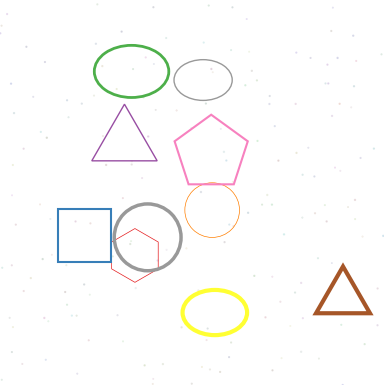[{"shape": "hexagon", "thickness": 0.5, "radius": 0.35, "center": [0.35, 0.337]}, {"shape": "square", "thickness": 1.5, "radius": 0.34, "center": [0.22, 0.387]}, {"shape": "oval", "thickness": 2, "radius": 0.48, "center": [0.342, 0.814]}, {"shape": "triangle", "thickness": 1, "radius": 0.49, "center": [0.323, 0.631]}, {"shape": "circle", "thickness": 0.5, "radius": 0.36, "center": [0.551, 0.454]}, {"shape": "oval", "thickness": 3, "radius": 0.42, "center": [0.558, 0.188]}, {"shape": "triangle", "thickness": 3, "radius": 0.4, "center": [0.891, 0.227]}, {"shape": "pentagon", "thickness": 1.5, "radius": 0.5, "center": [0.549, 0.602]}, {"shape": "oval", "thickness": 1, "radius": 0.38, "center": [0.528, 0.792]}, {"shape": "circle", "thickness": 2.5, "radius": 0.43, "center": [0.383, 0.384]}]